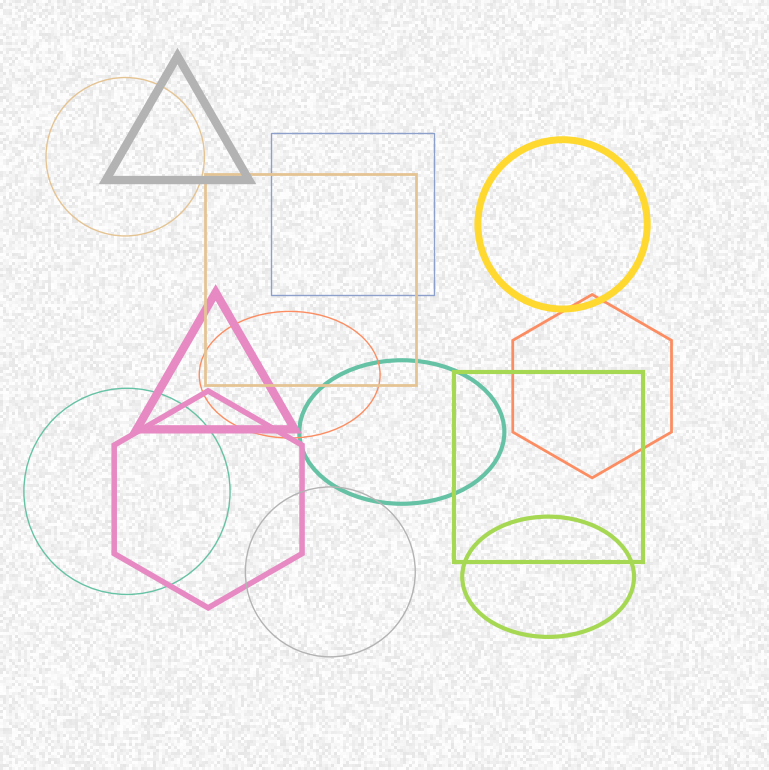[{"shape": "circle", "thickness": 0.5, "radius": 0.67, "center": [0.165, 0.362]}, {"shape": "oval", "thickness": 1.5, "radius": 0.67, "center": [0.522, 0.439]}, {"shape": "hexagon", "thickness": 1, "radius": 0.6, "center": [0.769, 0.498]}, {"shape": "oval", "thickness": 0.5, "radius": 0.59, "center": [0.376, 0.513]}, {"shape": "square", "thickness": 0.5, "radius": 0.53, "center": [0.458, 0.722]}, {"shape": "hexagon", "thickness": 2, "radius": 0.7, "center": [0.27, 0.351]}, {"shape": "triangle", "thickness": 3, "radius": 0.59, "center": [0.28, 0.502]}, {"shape": "square", "thickness": 1.5, "radius": 0.61, "center": [0.712, 0.394]}, {"shape": "oval", "thickness": 1.5, "radius": 0.56, "center": [0.712, 0.251]}, {"shape": "circle", "thickness": 2.5, "radius": 0.55, "center": [0.731, 0.709]}, {"shape": "square", "thickness": 1, "radius": 0.68, "center": [0.403, 0.637]}, {"shape": "circle", "thickness": 0.5, "radius": 0.51, "center": [0.163, 0.796]}, {"shape": "triangle", "thickness": 3, "radius": 0.54, "center": [0.231, 0.82]}, {"shape": "circle", "thickness": 0.5, "radius": 0.55, "center": [0.429, 0.257]}]